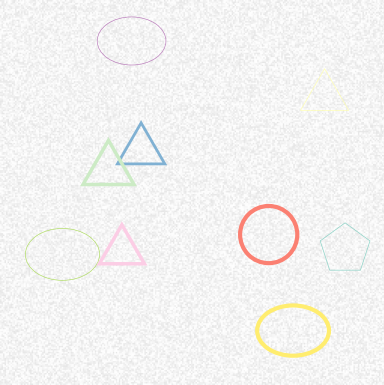[{"shape": "pentagon", "thickness": 0.5, "radius": 0.34, "center": [0.896, 0.353]}, {"shape": "triangle", "thickness": 0.5, "radius": 0.36, "center": [0.843, 0.749]}, {"shape": "circle", "thickness": 3, "radius": 0.37, "center": [0.698, 0.391]}, {"shape": "triangle", "thickness": 2, "radius": 0.36, "center": [0.367, 0.61]}, {"shape": "oval", "thickness": 0.5, "radius": 0.48, "center": [0.162, 0.339]}, {"shape": "triangle", "thickness": 2.5, "radius": 0.34, "center": [0.317, 0.349]}, {"shape": "oval", "thickness": 0.5, "radius": 0.45, "center": [0.342, 0.894]}, {"shape": "triangle", "thickness": 2.5, "radius": 0.38, "center": [0.282, 0.559]}, {"shape": "oval", "thickness": 3, "radius": 0.47, "center": [0.761, 0.141]}]